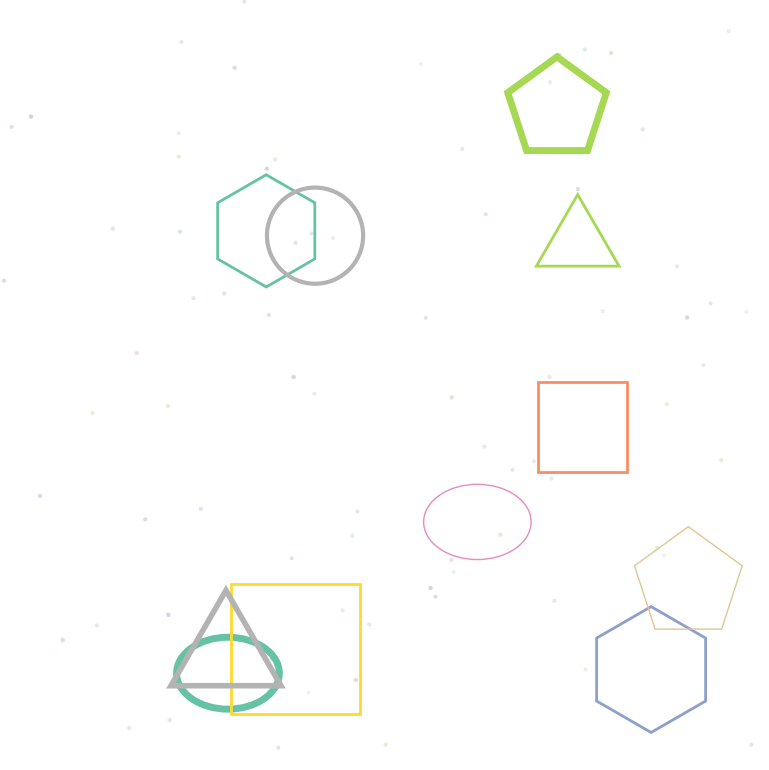[{"shape": "oval", "thickness": 2.5, "radius": 0.33, "center": [0.296, 0.126]}, {"shape": "hexagon", "thickness": 1, "radius": 0.36, "center": [0.346, 0.7]}, {"shape": "square", "thickness": 1, "radius": 0.29, "center": [0.756, 0.445]}, {"shape": "hexagon", "thickness": 1, "radius": 0.41, "center": [0.846, 0.13]}, {"shape": "oval", "thickness": 0.5, "radius": 0.35, "center": [0.62, 0.322]}, {"shape": "pentagon", "thickness": 2.5, "radius": 0.34, "center": [0.723, 0.859]}, {"shape": "triangle", "thickness": 1, "radius": 0.31, "center": [0.75, 0.685]}, {"shape": "square", "thickness": 1, "radius": 0.42, "center": [0.384, 0.157]}, {"shape": "pentagon", "thickness": 0.5, "radius": 0.37, "center": [0.894, 0.242]}, {"shape": "circle", "thickness": 1.5, "radius": 0.31, "center": [0.409, 0.694]}, {"shape": "triangle", "thickness": 2, "radius": 0.41, "center": [0.293, 0.151]}]